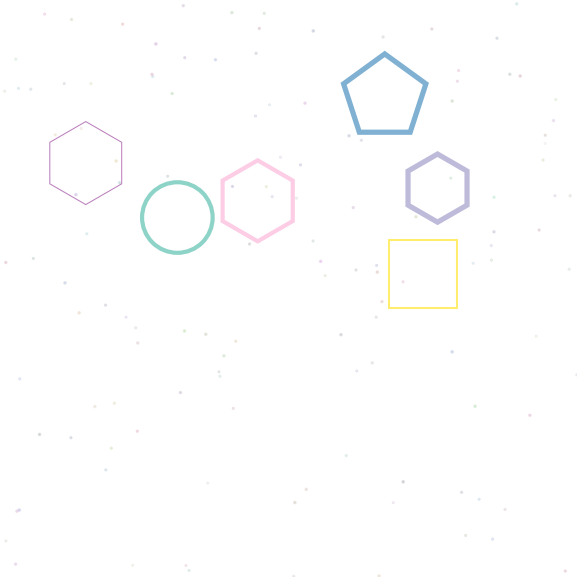[{"shape": "circle", "thickness": 2, "radius": 0.31, "center": [0.307, 0.622]}, {"shape": "hexagon", "thickness": 2.5, "radius": 0.29, "center": [0.758, 0.673]}, {"shape": "pentagon", "thickness": 2.5, "radius": 0.37, "center": [0.666, 0.831]}, {"shape": "hexagon", "thickness": 2, "radius": 0.35, "center": [0.446, 0.651]}, {"shape": "hexagon", "thickness": 0.5, "radius": 0.36, "center": [0.148, 0.717]}, {"shape": "square", "thickness": 1, "radius": 0.29, "center": [0.732, 0.525]}]